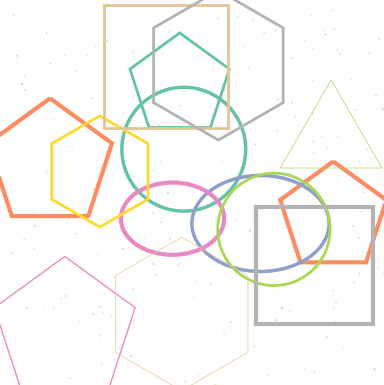[{"shape": "circle", "thickness": 2.5, "radius": 0.8, "center": [0.477, 0.612]}, {"shape": "pentagon", "thickness": 2, "radius": 0.68, "center": [0.467, 0.779]}, {"shape": "pentagon", "thickness": 3, "radius": 0.72, "center": [0.866, 0.436]}, {"shape": "pentagon", "thickness": 3, "radius": 0.85, "center": [0.13, 0.576]}, {"shape": "oval", "thickness": 2.5, "radius": 0.89, "center": [0.677, 0.42]}, {"shape": "pentagon", "thickness": 1, "radius": 0.96, "center": [0.168, 0.142]}, {"shape": "oval", "thickness": 3, "radius": 0.67, "center": [0.448, 0.432]}, {"shape": "circle", "thickness": 2, "radius": 0.73, "center": [0.711, 0.404]}, {"shape": "triangle", "thickness": 0.5, "radius": 0.76, "center": [0.86, 0.64]}, {"shape": "hexagon", "thickness": 2, "radius": 0.72, "center": [0.259, 0.555]}, {"shape": "square", "thickness": 2, "radius": 0.8, "center": [0.43, 0.827]}, {"shape": "hexagon", "thickness": 0.5, "radius": 1.0, "center": [0.472, 0.185]}, {"shape": "square", "thickness": 3, "radius": 0.76, "center": [0.817, 0.31]}, {"shape": "hexagon", "thickness": 2, "radius": 0.97, "center": [0.567, 0.83]}]